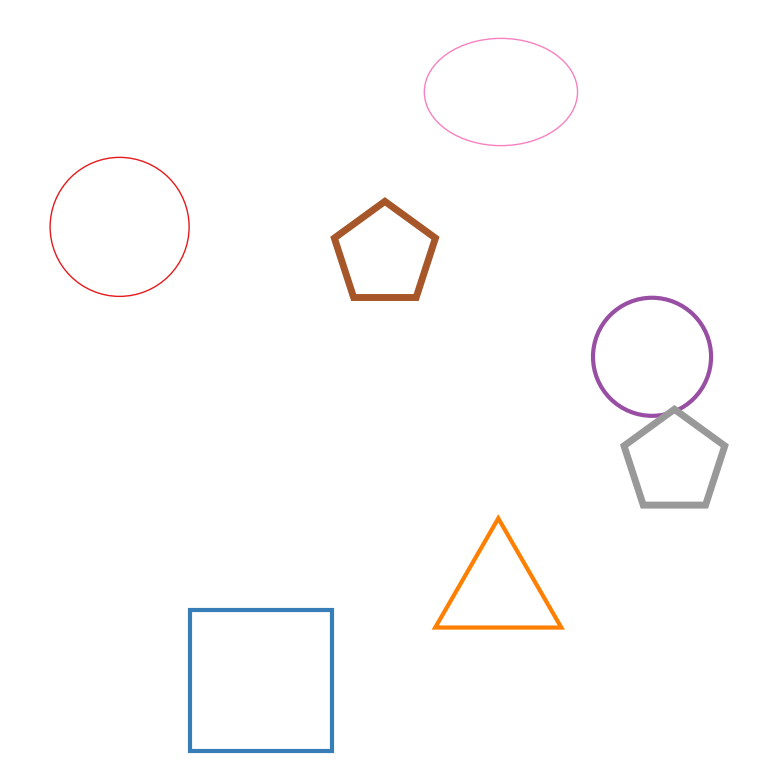[{"shape": "circle", "thickness": 0.5, "radius": 0.45, "center": [0.155, 0.705]}, {"shape": "square", "thickness": 1.5, "radius": 0.46, "center": [0.339, 0.116]}, {"shape": "circle", "thickness": 1.5, "radius": 0.38, "center": [0.847, 0.537]}, {"shape": "triangle", "thickness": 1.5, "radius": 0.47, "center": [0.647, 0.232]}, {"shape": "pentagon", "thickness": 2.5, "radius": 0.35, "center": [0.5, 0.669]}, {"shape": "oval", "thickness": 0.5, "radius": 0.5, "center": [0.651, 0.881]}, {"shape": "pentagon", "thickness": 2.5, "radius": 0.34, "center": [0.876, 0.4]}]